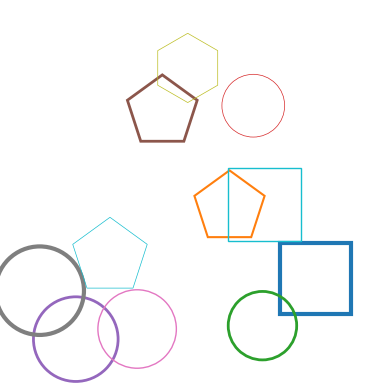[{"shape": "square", "thickness": 3, "radius": 0.46, "center": [0.82, 0.276]}, {"shape": "pentagon", "thickness": 1.5, "radius": 0.48, "center": [0.596, 0.462]}, {"shape": "circle", "thickness": 2, "radius": 0.44, "center": [0.682, 0.154]}, {"shape": "circle", "thickness": 0.5, "radius": 0.41, "center": [0.658, 0.725]}, {"shape": "circle", "thickness": 2, "radius": 0.55, "center": [0.197, 0.119]}, {"shape": "pentagon", "thickness": 2, "radius": 0.48, "center": [0.422, 0.71]}, {"shape": "circle", "thickness": 1, "radius": 0.51, "center": [0.356, 0.145]}, {"shape": "circle", "thickness": 3, "radius": 0.57, "center": [0.103, 0.245]}, {"shape": "hexagon", "thickness": 0.5, "radius": 0.45, "center": [0.488, 0.824]}, {"shape": "square", "thickness": 1, "radius": 0.47, "center": [0.687, 0.468]}, {"shape": "pentagon", "thickness": 0.5, "radius": 0.51, "center": [0.286, 0.334]}]